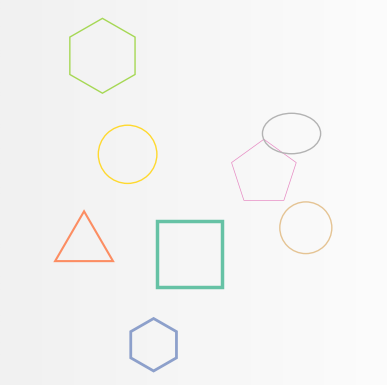[{"shape": "square", "thickness": 2.5, "radius": 0.42, "center": [0.489, 0.34]}, {"shape": "triangle", "thickness": 1.5, "radius": 0.43, "center": [0.217, 0.365]}, {"shape": "hexagon", "thickness": 2, "radius": 0.34, "center": [0.396, 0.105]}, {"shape": "pentagon", "thickness": 0.5, "radius": 0.44, "center": [0.681, 0.551]}, {"shape": "hexagon", "thickness": 1, "radius": 0.49, "center": [0.264, 0.855]}, {"shape": "circle", "thickness": 1, "radius": 0.38, "center": [0.329, 0.599]}, {"shape": "circle", "thickness": 1, "radius": 0.34, "center": [0.789, 0.408]}, {"shape": "oval", "thickness": 1, "radius": 0.38, "center": [0.752, 0.653]}]